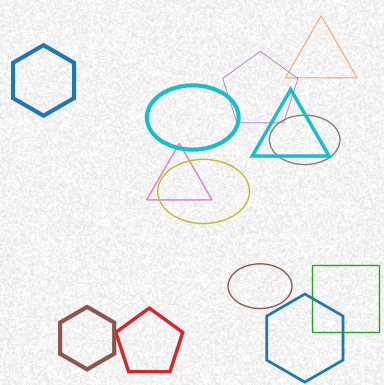[{"shape": "hexagon", "thickness": 3, "radius": 0.46, "center": [0.113, 0.791]}, {"shape": "hexagon", "thickness": 2, "radius": 0.57, "center": [0.792, 0.122]}, {"shape": "triangle", "thickness": 0.5, "radius": 0.54, "center": [0.834, 0.852]}, {"shape": "square", "thickness": 1, "radius": 0.43, "center": [0.897, 0.225]}, {"shape": "pentagon", "thickness": 2.5, "radius": 0.46, "center": [0.388, 0.108]}, {"shape": "pentagon", "thickness": 0.5, "radius": 0.51, "center": [0.676, 0.764]}, {"shape": "oval", "thickness": 1, "radius": 0.41, "center": [0.675, 0.257]}, {"shape": "hexagon", "thickness": 3, "radius": 0.41, "center": [0.226, 0.122]}, {"shape": "triangle", "thickness": 1, "radius": 0.49, "center": [0.466, 0.53]}, {"shape": "oval", "thickness": 1, "radius": 0.46, "center": [0.792, 0.637]}, {"shape": "oval", "thickness": 1, "radius": 0.6, "center": [0.529, 0.503]}, {"shape": "triangle", "thickness": 2.5, "radius": 0.58, "center": [0.755, 0.652]}, {"shape": "oval", "thickness": 3, "radius": 0.6, "center": [0.501, 0.695]}]